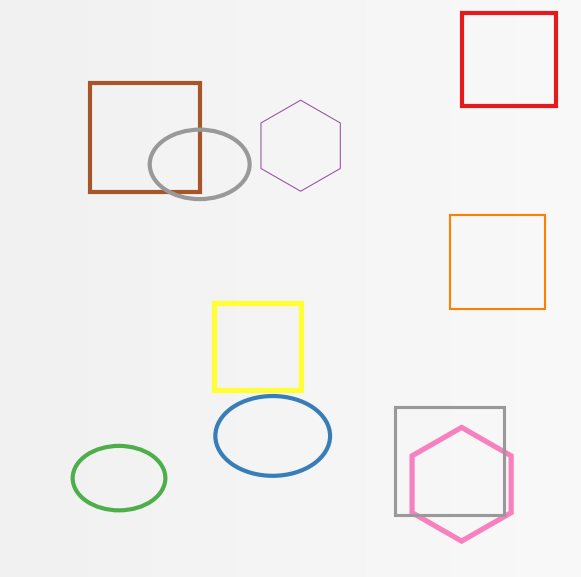[{"shape": "square", "thickness": 2, "radius": 0.4, "center": [0.876, 0.896]}, {"shape": "oval", "thickness": 2, "radius": 0.49, "center": [0.469, 0.244]}, {"shape": "oval", "thickness": 2, "radius": 0.4, "center": [0.205, 0.171]}, {"shape": "hexagon", "thickness": 0.5, "radius": 0.39, "center": [0.517, 0.747]}, {"shape": "square", "thickness": 1, "radius": 0.41, "center": [0.856, 0.546]}, {"shape": "square", "thickness": 2.5, "radius": 0.38, "center": [0.443, 0.4]}, {"shape": "square", "thickness": 2, "radius": 0.47, "center": [0.25, 0.761]}, {"shape": "hexagon", "thickness": 2.5, "radius": 0.49, "center": [0.794, 0.161]}, {"shape": "square", "thickness": 1.5, "radius": 0.47, "center": [0.774, 0.201]}, {"shape": "oval", "thickness": 2, "radius": 0.43, "center": [0.344, 0.714]}]